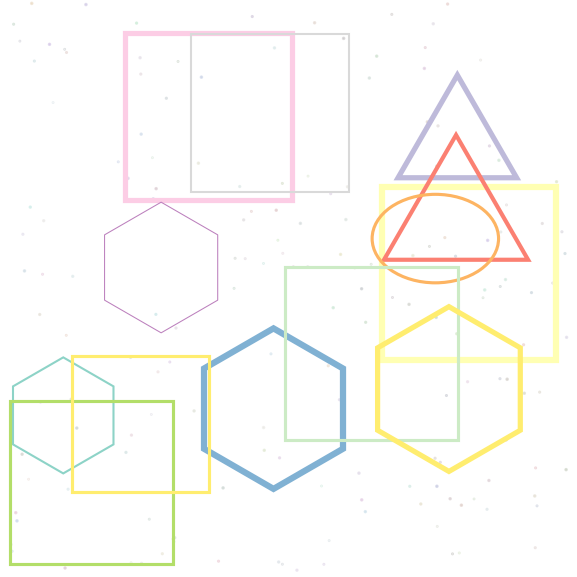[{"shape": "hexagon", "thickness": 1, "radius": 0.5, "center": [0.11, 0.28]}, {"shape": "square", "thickness": 3, "radius": 0.75, "center": [0.812, 0.526]}, {"shape": "triangle", "thickness": 2.5, "radius": 0.59, "center": [0.792, 0.751]}, {"shape": "triangle", "thickness": 2, "radius": 0.72, "center": [0.79, 0.621]}, {"shape": "hexagon", "thickness": 3, "radius": 0.69, "center": [0.474, 0.292]}, {"shape": "oval", "thickness": 1.5, "radius": 0.55, "center": [0.754, 0.586]}, {"shape": "square", "thickness": 1.5, "radius": 0.7, "center": [0.158, 0.163]}, {"shape": "square", "thickness": 2.5, "radius": 0.72, "center": [0.361, 0.798]}, {"shape": "square", "thickness": 1, "radius": 0.69, "center": [0.467, 0.803]}, {"shape": "hexagon", "thickness": 0.5, "radius": 0.57, "center": [0.279, 0.536]}, {"shape": "square", "thickness": 1.5, "radius": 0.75, "center": [0.643, 0.387]}, {"shape": "hexagon", "thickness": 2.5, "radius": 0.71, "center": [0.777, 0.325]}, {"shape": "square", "thickness": 1.5, "radius": 0.59, "center": [0.243, 0.265]}]